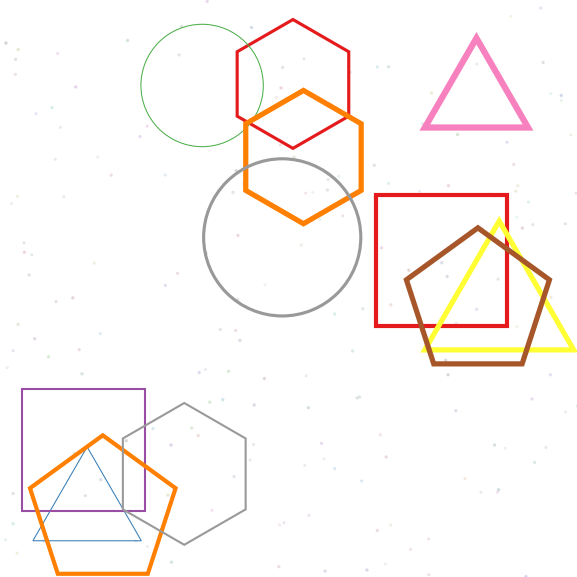[{"shape": "square", "thickness": 2, "radius": 0.57, "center": [0.765, 0.548]}, {"shape": "hexagon", "thickness": 1.5, "radius": 0.56, "center": [0.507, 0.854]}, {"shape": "triangle", "thickness": 0.5, "radius": 0.54, "center": [0.151, 0.117]}, {"shape": "circle", "thickness": 0.5, "radius": 0.53, "center": [0.35, 0.851]}, {"shape": "square", "thickness": 1, "radius": 0.53, "center": [0.145, 0.22]}, {"shape": "pentagon", "thickness": 2, "radius": 0.66, "center": [0.178, 0.113]}, {"shape": "hexagon", "thickness": 2.5, "radius": 0.58, "center": [0.525, 0.727]}, {"shape": "triangle", "thickness": 2.5, "radius": 0.74, "center": [0.864, 0.468]}, {"shape": "pentagon", "thickness": 2.5, "radius": 0.65, "center": [0.828, 0.474]}, {"shape": "triangle", "thickness": 3, "radius": 0.52, "center": [0.825, 0.83]}, {"shape": "circle", "thickness": 1.5, "radius": 0.68, "center": [0.489, 0.588]}, {"shape": "hexagon", "thickness": 1, "radius": 0.61, "center": [0.319, 0.179]}]